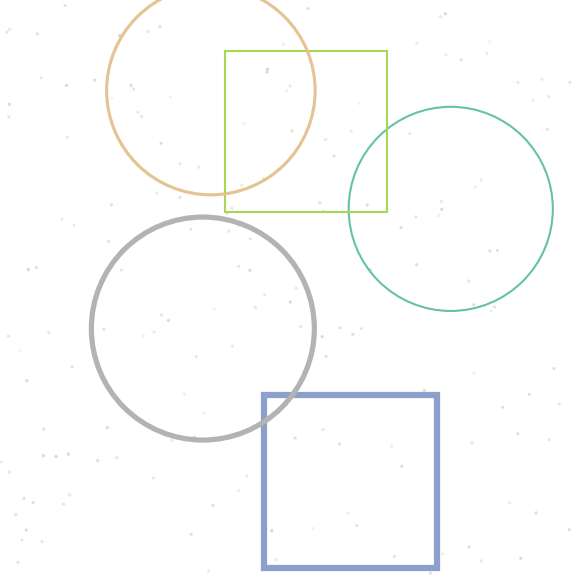[{"shape": "circle", "thickness": 1, "radius": 0.88, "center": [0.781, 0.637]}, {"shape": "square", "thickness": 3, "radius": 0.75, "center": [0.607, 0.165]}, {"shape": "square", "thickness": 1, "radius": 0.7, "center": [0.53, 0.771]}, {"shape": "circle", "thickness": 1.5, "radius": 0.9, "center": [0.365, 0.842]}, {"shape": "circle", "thickness": 2.5, "radius": 0.97, "center": [0.351, 0.43]}]